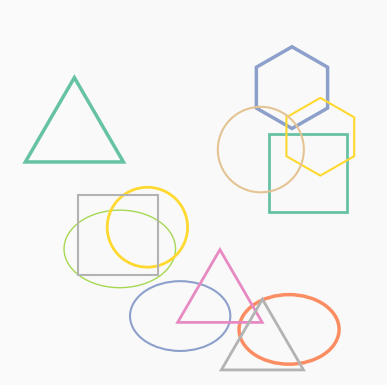[{"shape": "triangle", "thickness": 2.5, "radius": 0.73, "center": [0.192, 0.652]}, {"shape": "square", "thickness": 2, "radius": 0.5, "center": [0.794, 0.55]}, {"shape": "oval", "thickness": 2.5, "radius": 0.65, "center": [0.746, 0.144]}, {"shape": "oval", "thickness": 1.5, "radius": 0.65, "center": [0.465, 0.179]}, {"shape": "hexagon", "thickness": 2.5, "radius": 0.53, "center": [0.753, 0.772]}, {"shape": "triangle", "thickness": 2, "radius": 0.63, "center": [0.568, 0.226]}, {"shape": "oval", "thickness": 1, "radius": 0.72, "center": [0.309, 0.353]}, {"shape": "circle", "thickness": 2, "radius": 0.52, "center": [0.38, 0.41]}, {"shape": "hexagon", "thickness": 1.5, "radius": 0.5, "center": [0.827, 0.645]}, {"shape": "circle", "thickness": 1.5, "radius": 0.56, "center": [0.673, 0.611]}, {"shape": "triangle", "thickness": 2, "radius": 0.61, "center": [0.677, 0.1]}, {"shape": "square", "thickness": 1.5, "radius": 0.52, "center": [0.305, 0.389]}]